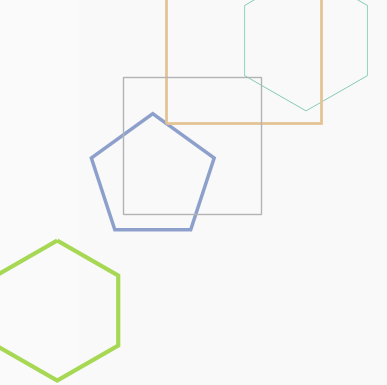[{"shape": "hexagon", "thickness": 0.5, "radius": 0.91, "center": [0.79, 0.895]}, {"shape": "pentagon", "thickness": 2.5, "radius": 0.83, "center": [0.394, 0.538]}, {"shape": "hexagon", "thickness": 3, "radius": 0.91, "center": [0.148, 0.193]}, {"shape": "square", "thickness": 2, "radius": 1.0, "center": [0.628, 0.881]}, {"shape": "square", "thickness": 1, "radius": 0.89, "center": [0.496, 0.622]}]